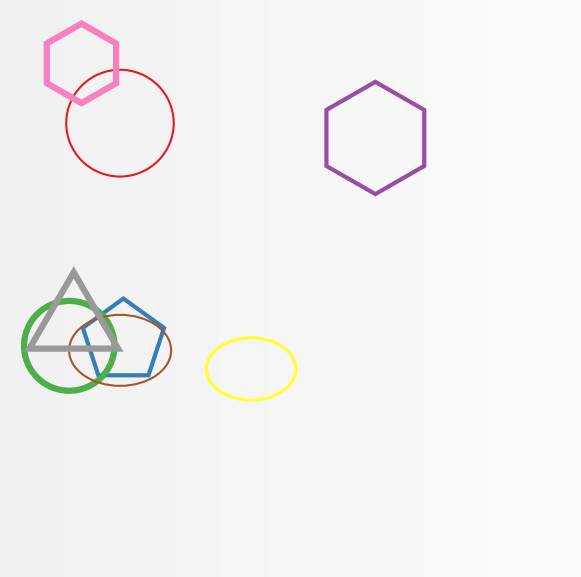[{"shape": "circle", "thickness": 1, "radius": 0.46, "center": [0.206, 0.786]}, {"shape": "pentagon", "thickness": 2, "radius": 0.37, "center": [0.212, 0.409]}, {"shape": "circle", "thickness": 3, "radius": 0.39, "center": [0.119, 0.4]}, {"shape": "hexagon", "thickness": 2, "radius": 0.49, "center": [0.646, 0.76]}, {"shape": "oval", "thickness": 1.5, "radius": 0.39, "center": [0.432, 0.36]}, {"shape": "oval", "thickness": 1, "radius": 0.44, "center": [0.207, 0.392]}, {"shape": "hexagon", "thickness": 3, "radius": 0.34, "center": [0.14, 0.889]}, {"shape": "triangle", "thickness": 3, "radius": 0.44, "center": [0.127, 0.44]}]